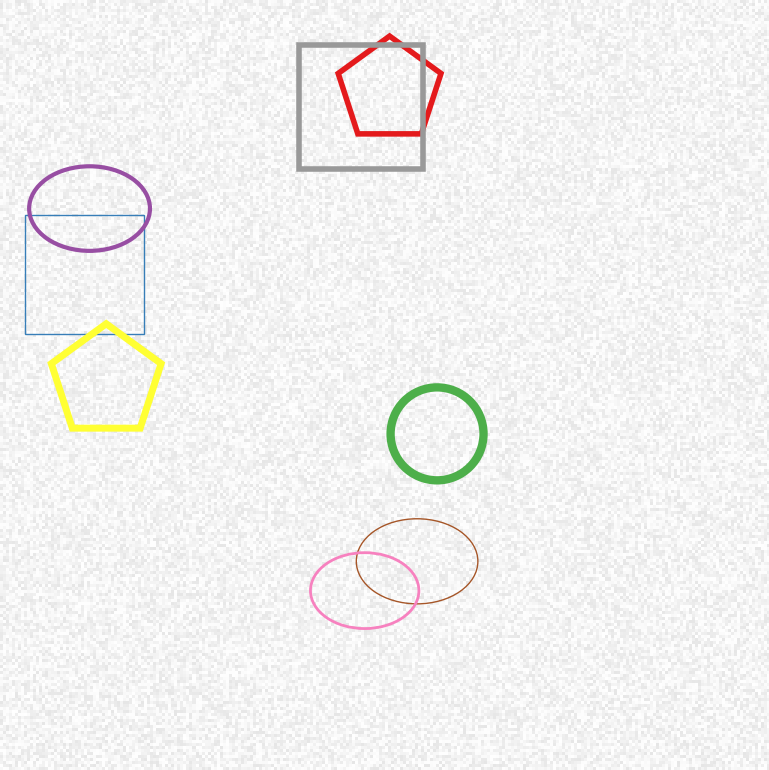[{"shape": "pentagon", "thickness": 2, "radius": 0.35, "center": [0.506, 0.883]}, {"shape": "square", "thickness": 0.5, "radius": 0.39, "center": [0.11, 0.644]}, {"shape": "circle", "thickness": 3, "radius": 0.3, "center": [0.568, 0.437]}, {"shape": "oval", "thickness": 1.5, "radius": 0.39, "center": [0.116, 0.729]}, {"shape": "pentagon", "thickness": 2.5, "radius": 0.37, "center": [0.138, 0.505]}, {"shape": "oval", "thickness": 0.5, "radius": 0.39, "center": [0.542, 0.271]}, {"shape": "oval", "thickness": 1, "radius": 0.35, "center": [0.474, 0.233]}, {"shape": "square", "thickness": 2, "radius": 0.4, "center": [0.468, 0.861]}]